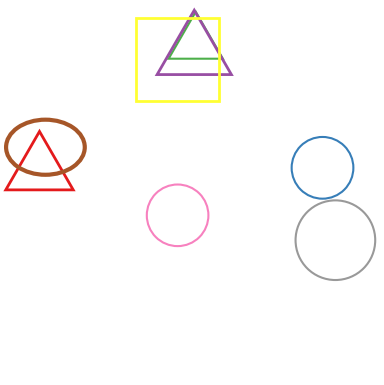[{"shape": "triangle", "thickness": 2, "radius": 0.51, "center": [0.103, 0.557]}, {"shape": "circle", "thickness": 1.5, "radius": 0.4, "center": [0.838, 0.564]}, {"shape": "triangle", "thickness": 1.5, "radius": 0.41, "center": [0.508, 0.888]}, {"shape": "triangle", "thickness": 2, "radius": 0.56, "center": [0.505, 0.862]}, {"shape": "square", "thickness": 2, "radius": 0.54, "center": [0.462, 0.846]}, {"shape": "oval", "thickness": 3, "radius": 0.51, "center": [0.118, 0.618]}, {"shape": "circle", "thickness": 1.5, "radius": 0.4, "center": [0.461, 0.441]}, {"shape": "circle", "thickness": 1.5, "radius": 0.52, "center": [0.871, 0.376]}]